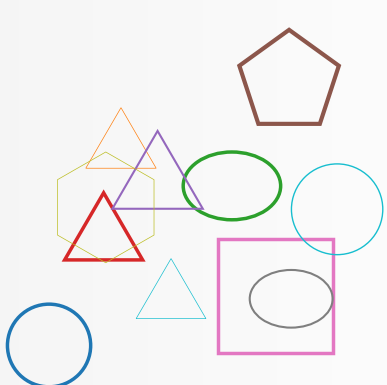[{"shape": "circle", "thickness": 2.5, "radius": 0.54, "center": [0.127, 0.103]}, {"shape": "triangle", "thickness": 0.5, "radius": 0.52, "center": [0.312, 0.615]}, {"shape": "oval", "thickness": 2.5, "radius": 0.63, "center": [0.599, 0.517]}, {"shape": "triangle", "thickness": 2.5, "radius": 0.58, "center": [0.267, 0.383]}, {"shape": "triangle", "thickness": 1.5, "radius": 0.67, "center": [0.407, 0.525]}, {"shape": "pentagon", "thickness": 3, "radius": 0.67, "center": [0.746, 0.788]}, {"shape": "square", "thickness": 2.5, "radius": 0.74, "center": [0.711, 0.232]}, {"shape": "oval", "thickness": 1.5, "radius": 0.54, "center": [0.751, 0.224]}, {"shape": "hexagon", "thickness": 0.5, "radius": 0.72, "center": [0.273, 0.461]}, {"shape": "triangle", "thickness": 0.5, "radius": 0.52, "center": [0.441, 0.224]}, {"shape": "circle", "thickness": 1, "radius": 0.59, "center": [0.87, 0.456]}]